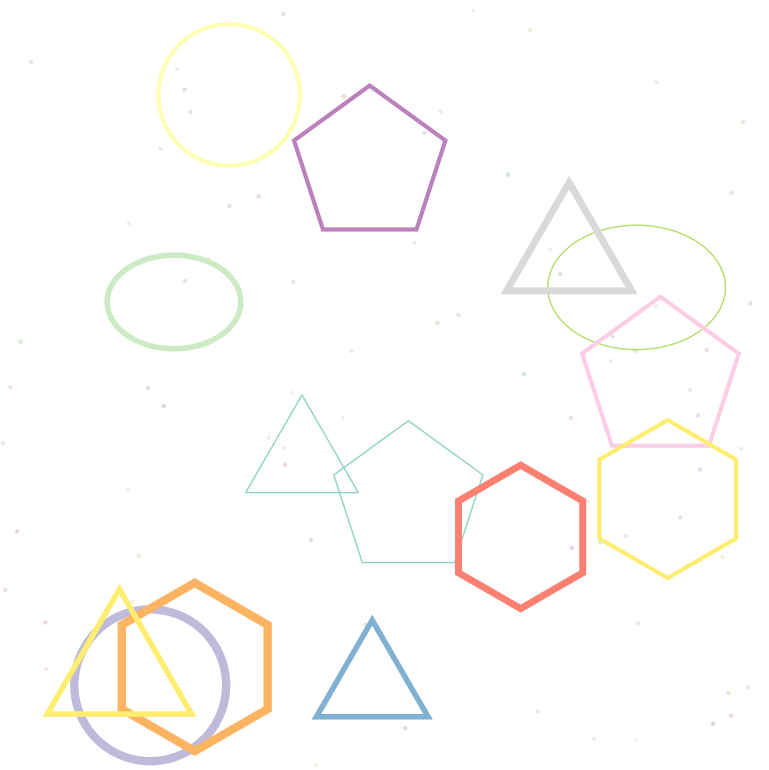[{"shape": "triangle", "thickness": 0.5, "radius": 0.42, "center": [0.392, 0.403]}, {"shape": "pentagon", "thickness": 0.5, "radius": 0.51, "center": [0.53, 0.352]}, {"shape": "circle", "thickness": 1.5, "radius": 0.46, "center": [0.298, 0.877]}, {"shape": "circle", "thickness": 3, "radius": 0.49, "center": [0.195, 0.11]}, {"shape": "hexagon", "thickness": 2.5, "radius": 0.47, "center": [0.676, 0.303]}, {"shape": "triangle", "thickness": 2, "radius": 0.42, "center": [0.483, 0.111]}, {"shape": "hexagon", "thickness": 3, "radius": 0.55, "center": [0.253, 0.134]}, {"shape": "oval", "thickness": 0.5, "radius": 0.58, "center": [0.827, 0.627]}, {"shape": "pentagon", "thickness": 1.5, "radius": 0.54, "center": [0.858, 0.508]}, {"shape": "triangle", "thickness": 2.5, "radius": 0.47, "center": [0.739, 0.669]}, {"shape": "pentagon", "thickness": 1.5, "radius": 0.52, "center": [0.48, 0.786]}, {"shape": "oval", "thickness": 2, "radius": 0.43, "center": [0.226, 0.608]}, {"shape": "hexagon", "thickness": 1.5, "radius": 0.51, "center": [0.867, 0.352]}, {"shape": "triangle", "thickness": 2, "radius": 0.54, "center": [0.155, 0.127]}]